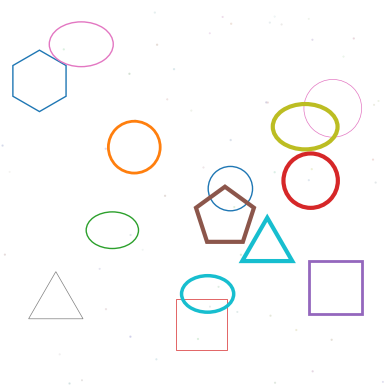[{"shape": "circle", "thickness": 1, "radius": 0.29, "center": [0.598, 0.51]}, {"shape": "hexagon", "thickness": 1, "radius": 0.4, "center": [0.103, 0.79]}, {"shape": "circle", "thickness": 2, "radius": 0.34, "center": [0.349, 0.618]}, {"shape": "oval", "thickness": 1, "radius": 0.34, "center": [0.292, 0.402]}, {"shape": "circle", "thickness": 3, "radius": 0.35, "center": [0.807, 0.531]}, {"shape": "square", "thickness": 0.5, "radius": 0.33, "center": [0.524, 0.157]}, {"shape": "square", "thickness": 2, "radius": 0.34, "center": [0.872, 0.253]}, {"shape": "pentagon", "thickness": 3, "radius": 0.4, "center": [0.584, 0.436]}, {"shape": "oval", "thickness": 1, "radius": 0.42, "center": [0.211, 0.885]}, {"shape": "circle", "thickness": 0.5, "radius": 0.38, "center": [0.864, 0.719]}, {"shape": "triangle", "thickness": 0.5, "radius": 0.41, "center": [0.145, 0.213]}, {"shape": "oval", "thickness": 3, "radius": 0.42, "center": [0.793, 0.671]}, {"shape": "triangle", "thickness": 3, "radius": 0.38, "center": [0.694, 0.359]}, {"shape": "oval", "thickness": 2.5, "radius": 0.34, "center": [0.539, 0.237]}]